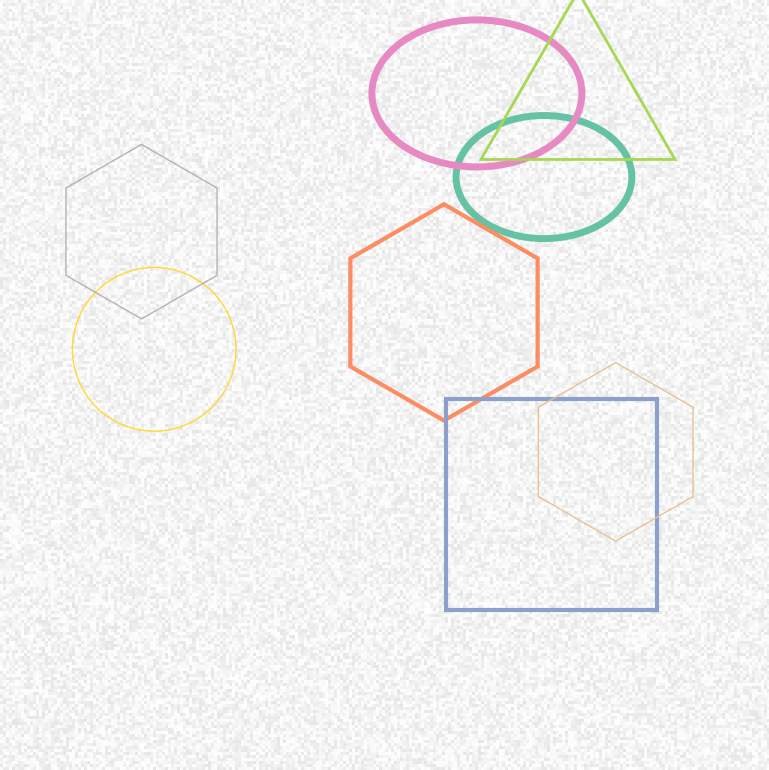[{"shape": "oval", "thickness": 2.5, "radius": 0.57, "center": [0.706, 0.77]}, {"shape": "hexagon", "thickness": 1.5, "radius": 0.7, "center": [0.577, 0.594]}, {"shape": "square", "thickness": 1.5, "radius": 0.69, "center": [0.716, 0.345]}, {"shape": "oval", "thickness": 2.5, "radius": 0.68, "center": [0.619, 0.879]}, {"shape": "triangle", "thickness": 1, "radius": 0.73, "center": [0.751, 0.866]}, {"shape": "circle", "thickness": 0.5, "radius": 0.53, "center": [0.2, 0.546]}, {"shape": "hexagon", "thickness": 0.5, "radius": 0.58, "center": [0.8, 0.413]}, {"shape": "hexagon", "thickness": 0.5, "radius": 0.57, "center": [0.184, 0.699]}]